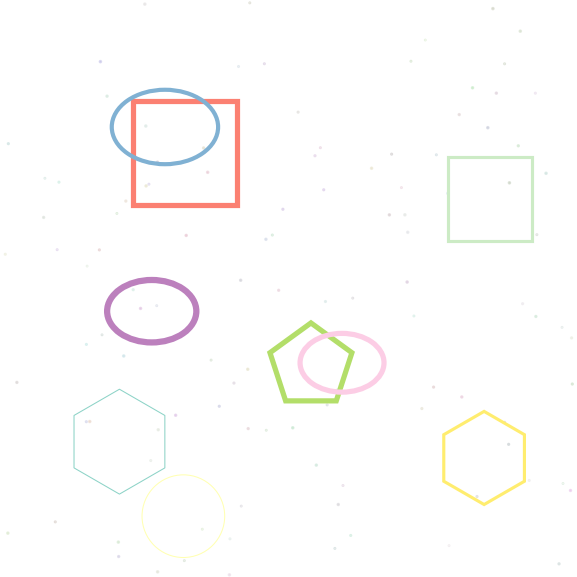[{"shape": "hexagon", "thickness": 0.5, "radius": 0.45, "center": [0.207, 0.234]}, {"shape": "circle", "thickness": 0.5, "radius": 0.36, "center": [0.318, 0.105]}, {"shape": "square", "thickness": 2.5, "radius": 0.45, "center": [0.32, 0.734]}, {"shape": "oval", "thickness": 2, "radius": 0.46, "center": [0.286, 0.779]}, {"shape": "pentagon", "thickness": 2.5, "radius": 0.37, "center": [0.538, 0.365]}, {"shape": "oval", "thickness": 2.5, "radius": 0.36, "center": [0.592, 0.371]}, {"shape": "oval", "thickness": 3, "radius": 0.39, "center": [0.263, 0.46]}, {"shape": "square", "thickness": 1.5, "radius": 0.36, "center": [0.848, 0.654]}, {"shape": "hexagon", "thickness": 1.5, "radius": 0.4, "center": [0.838, 0.206]}]